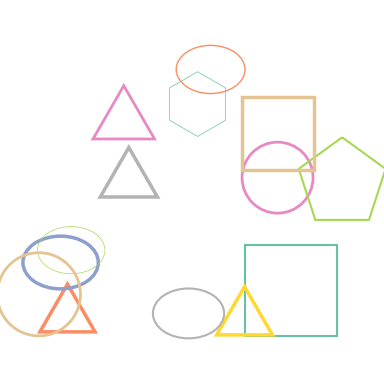[{"shape": "square", "thickness": 1.5, "radius": 0.59, "center": [0.756, 0.245]}, {"shape": "hexagon", "thickness": 0.5, "radius": 0.42, "center": [0.513, 0.73]}, {"shape": "oval", "thickness": 1, "radius": 0.45, "center": [0.547, 0.82]}, {"shape": "triangle", "thickness": 2.5, "radius": 0.41, "center": [0.175, 0.179]}, {"shape": "oval", "thickness": 2.5, "radius": 0.49, "center": [0.157, 0.318]}, {"shape": "triangle", "thickness": 2, "radius": 0.46, "center": [0.321, 0.685]}, {"shape": "circle", "thickness": 2, "radius": 0.46, "center": [0.721, 0.539]}, {"shape": "oval", "thickness": 0.5, "radius": 0.44, "center": [0.185, 0.35]}, {"shape": "pentagon", "thickness": 1.5, "radius": 0.59, "center": [0.889, 0.525]}, {"shape": "triangle", "thickness": 2.5, "radius": 0.42, "center": [0.635, 0.172]}, {"shape": "circle", "thickness": 2, "radius": 0.54, "center": [0.101, 0.236]}, {"shape": "square", "thickness": 2.5, "radius": 0.47, "center": [0.723, 0.653]}, {"shape": "triangle", "thickness": 2.5, "radius": 0.43, "center": [0.335, 0.531]}, {"shape": "oval", "thickness": 1.5, "radius": 0.46, "center": [0.49, 0.186]}]